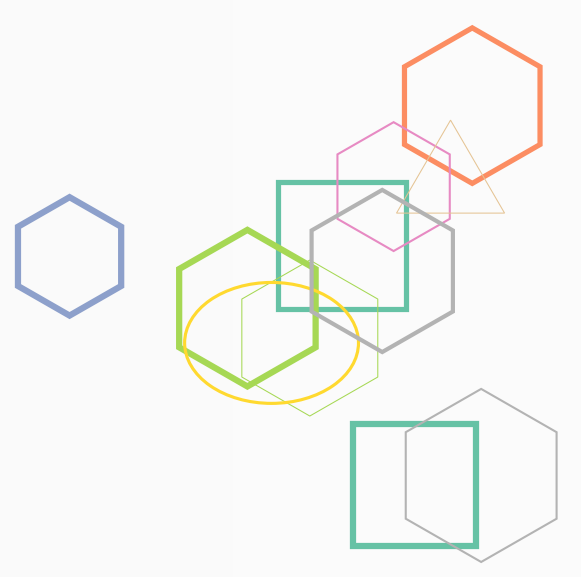[{"shape": "square", "thickness": 2.5, "radius": 0.55, "center": [0.588, 0.575]}, {"shape": "square", "thickness": 3, "radius": 0.53, "center": [0.713, 0.16]}, {"shape": "hexagon", "thickness": 2.5, "radius": 0.67, "center": [0.812, 0.816]}, {"shape": "hexagon", "thickness": 3, "radius": 0.51, "center": [0.12, 0.555]}, {"shape": "hexagon", "thickness": 1, "radius": 0.56, "center": [0.677, 0.676]}, {"shape": "hexagon", "thickness": 3, "radius": 0.68, "center": [0.426, 0.466]}, {"shape": "hexagon", "thickness": 0.5, "radius": 0.68, "center": [0.533, 0.414]}, {"shape": "oval", "thickness": 1.5, "radius": 0.75, "center": [0.467, 0.405]}, {"shape": "triangle", "thickness": 0.5, "radius": 0.54, "center": [0.775, 0.684]}, {"shape": "hexagon", "thickness": 1, "radius": 0.75, "center": [0.828, 0.176]}, {"shape": "hexagon", "thickness": 2, "radius": 0.7, "center": [0.658, 0.53]}]